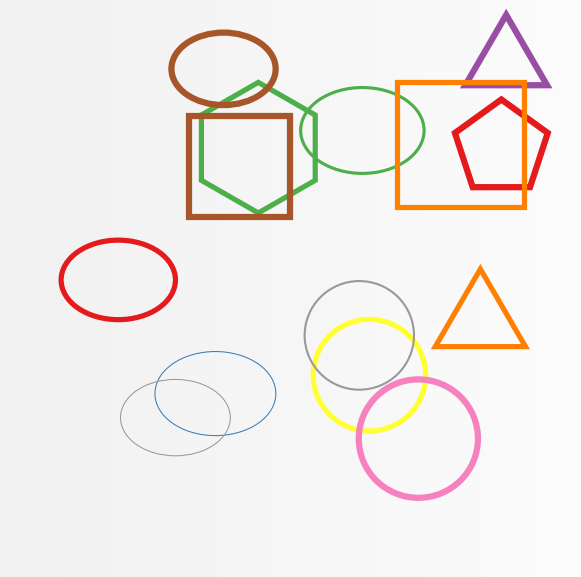[{"shape": "pentagon", "thickness": 3, "radius": 0.42, "center": [0.863, 0.743]}, {"shape": "oval", "thickness": 2.5, "radius": 0.49, "center": [0.203, 0.514]}, {"shape": "oval", "thickness": 0.5, "radius": 0.52, "center": [0.371, 0.318]}, {"shape": "hexagon", "thickness": 2.5, "radius": 0.57, "center": [0.444, 0.743]}, {"shape": "oval", "thickness": 1.5, "radius": 0.53, "center": [0.623, 0.773]}, {"shape": "triangle", "thickness": 3, "radius": 0.41, "center": [0.871, 0.892]}, {"shape": "triangle", "thickness": 2.5, "radius": 0.45, "center": [0.826, 0.444]}, {"shape": "square", "thickness": 2.5, "radius": 0.54, "center": [0.792, 0.749]}, {"shape": "circle", "thickness": 2.5, "radius": 0.48, "center": [0.636, 0.349]}, {"shape": "oval", "thickness": 3, "radius": 0.45, "center": [0.385, 0.88]}, {"shape": "square", "thickness": 3, "radius": 0.44, "center": [0.412, 0.711]}, {"shape": "circle", "thickness": 3, "radius": 0.51, "center": [0.72, 0.24]}, {"shape": "circle", "thickness": 1, "radius": 0.47, "center": [0.618, 0.418]}, {"shape": "oval", "thickness": 0.5, "radius": 0.47, "center": [0.302, 0.276]}]